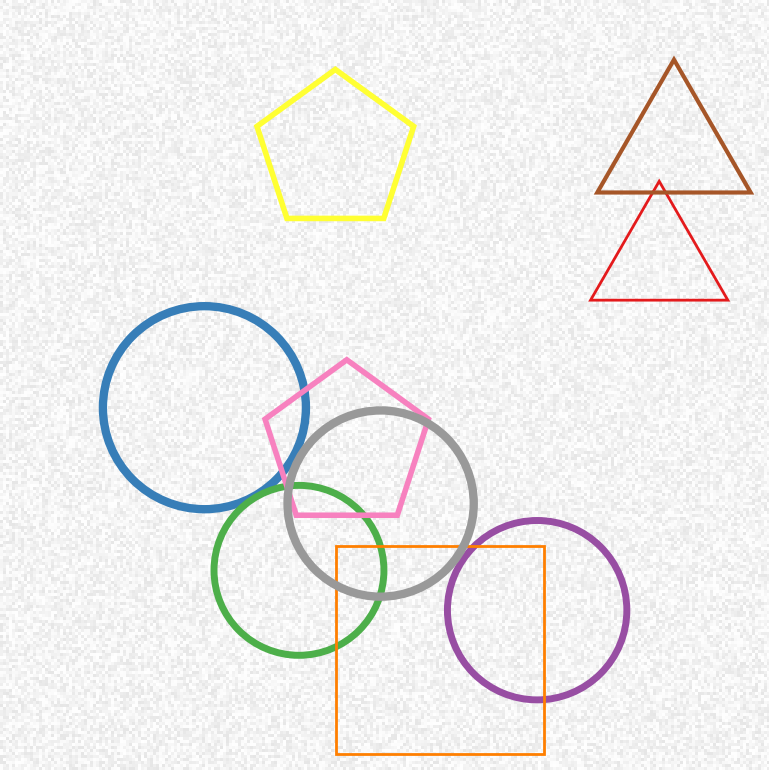[{"shape": "triangle", "thickness": 1, "radius": 0.51, "center": [0.856, 0.662]}, {"shape": "circle", "thickness": 3, "radius": 0.66, "center": [0.265, 0.471]}, {"shape": "circle", "thickness": 2.5, "radius": 0.55, "center": [0.388, 0.259]}, {"shape": "circle", "thickness": 2.5, "radius": 0.58, "center": [0.698, 0.208]}, {"shape": "square", "thickness": 1, "radius": 0.67, "center": [0.571, 0.156]}, {"shape": "pentagon", "thickness": 2, "radius": 0.53, "center": [0.435, 0.803]}, {"shape": "triangle", "thickness": 1.5, "radius": 0.57, "center": [0.875, 0.807]}, {"shape": "pentagon", "thickness": 2, "radius": 0.56, "center": [0.45, 0.421]}, {"shape": "circle", "thickness": 3, "radius": 0.6, "center": [0.494, 0.346]}]